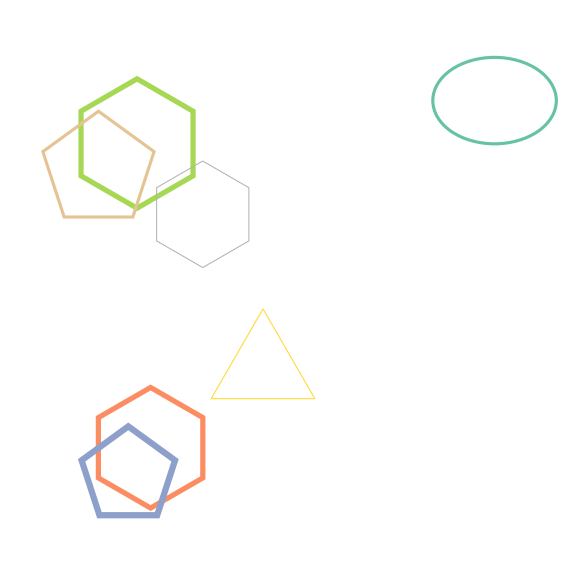[{"shape": "oval", "thickness": 1.5, "radius": 0.53, "center": [0.856, 0.825]}, {"shape": "hexagon", "thickness": 2.5, "radius": 0.52, "center": [0.261, 0.224]}, {"shape": "pentagon", "thickness": 3, "radius": 0.43, "center": [0.222, 0.176]}, {"shape": "hexagon", "thickness": 2.5, "radius": 0.56, "center": [0.237, 0.751]}, {"shape": "triangle", "thickness": 0.5, "radius": 0.52, "center": [0.455, 0.361]}, {"shape": "pentagon", "thickness": 1.5, "radius": 0.51, "center": [0.171, 0.705]}, {"shape": "hexagon", "thickness": 0.5, "radius": 0.46, "center": [0.351, 0.628]}]